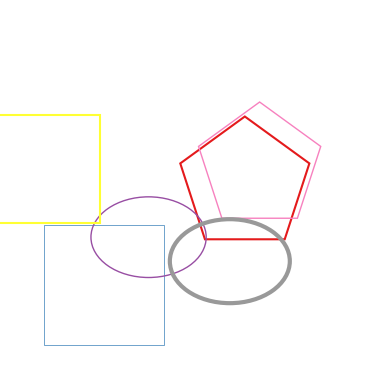[{"shape": "pentagon", "thickness": 1.5, "radius": 0.88, "center": [0.636, 0.521]}, {"shape": "square", "thickness": 0.5, "radius": 0.77, "center": [0.27, 0.26]}, {"shape": "oval", "thickness": 1, "radius": 0.75, "center": [0.386, 0.384]}, {"shape": "square", "thickness": 1.5, "radius": 0.7, "center": [0.119, 0.561]}, {"shape": "pentagon", "thickness": 1, "radius": 0.83, "center": [0.674, 0.568]}, {"shape": "oval", "thickness": 3, "radius": 0.78, "center": [0.597, 0.322]}]